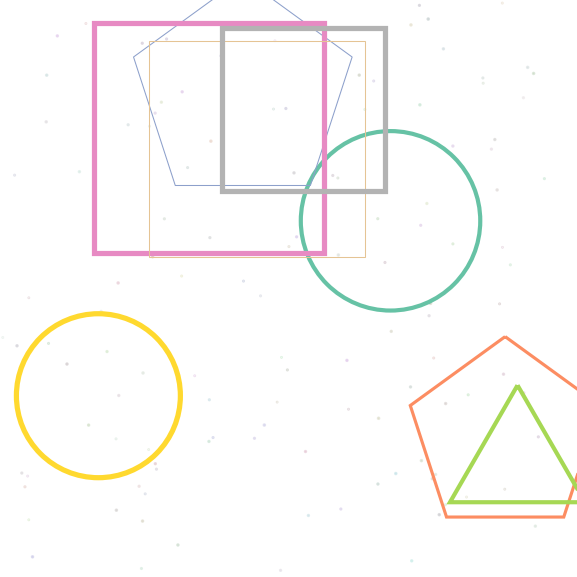[{"shape": "circle", "thickness": 2, "radius": 0.78, "center": [0.676, 0.617]}, {"shape": "pentagon", "thickness": 1.5, "radius": 0.86, "center": [0.875, 0.244]}, {"shape": "pentagon", "thickness": 0.5, "radius": 1.0, "center": [0.42, 0.839]}, {"shape": "square", "thickness": 2.5, "radius": 1.0, "center": [0.362, 0.76]}, {"shape": "triangle", "thickness": 2, "radius": 0.68, "center": [0.896, 0.197]}, {"shape": "circle", "thickness": 2.5, "radius": 0.71, "center": [0.17, 0.314]}, {"shape": "square", "thickness": 0.5, "radius": 0.93, "center": [0.444, 0.741]}, {"shape": "square", "thickness": 2.5, "radius": 0.71, "center": [0.525, 0.809]}]